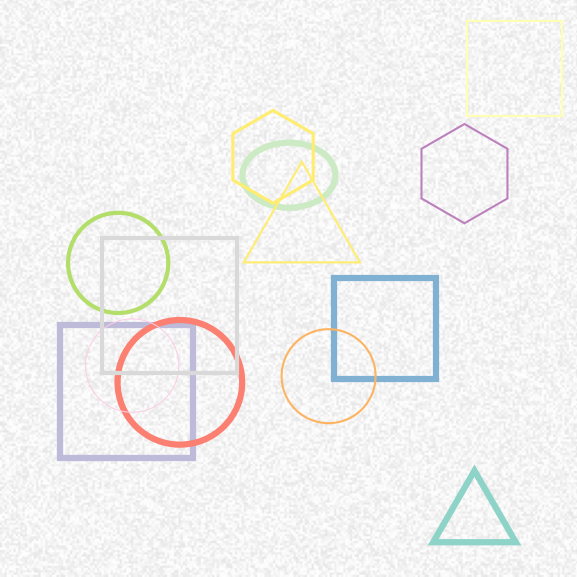[{"shape": "triangle", "thickness": 3, "radius": 0.41, "center": [0.822, 0.102]}, {"shape": "square", "thickness": 1, "radius": 0.41, "center": [0.891, 0.88]}, {"shape": "square", "thickness": 3, "radius": 0.58, "center": [0.219, 0.321]}, {"shape": "circle", "thickness": 3, "radius": 0.54, "center": [0.311, 0.337]}, {"shape": "square", "thickness": 3, "radius": 0.44, "center": [0.666, 0.431]}, {"shape": "circle", "thickness": 1, "radius": 0.41, "center": [0.569, 0.348]}, {"shape": "circle", "thickness": 2, "radius": 0.43, "center": [0.205, 0.544]}, {"shape": "circle", "thickness": 0.5, "radius": 0.4, "center": [0.229, 0.366]}, {"shape": "square", "thickness": 2, "radius": 0.58, "center": [0.294, 0.47]}, {"shape": "hexagon", "thickness": 1, "radius": 0.43, "center": [0.804, 0.698]}, {"shape": "oval", "thickness": 3, "radius": 0.4, "center": [0.5, 0.696]}, {"shape": "triangle", "thickness": 1, "radius": 0.58, "center": [0.523, 0.603]}, {"shape": "hexagon", "thickness": 1.5, "radius": 0.4, "center": [0.473, 0.728]}]